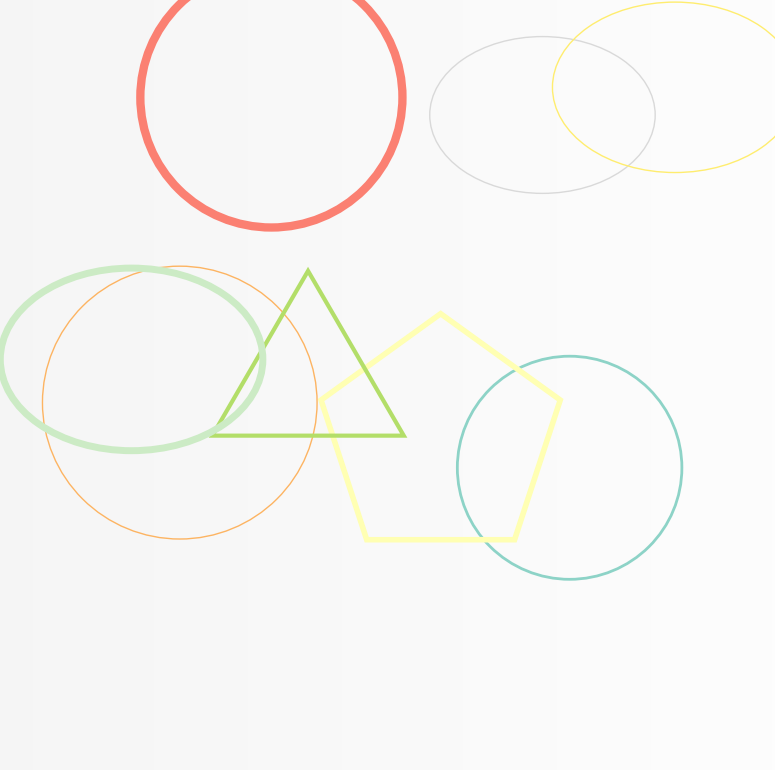[{"shape": "circle", "thickness": 1, "radius": 0.72, "center": [0.735, 0.393]}, {"shape": "pentagon", "thickness": 2, "radius": 0.81, "center": [0.569, 0.43]}, {"shape": "circle", "thickness": 3, "radius": 0.85, "center": [0.35, 0.874]}, {"shape": "circle", "thickness": 0.5, "radius": 0.89, "center": [0.232, 0.477]}, {"shape": "triangle", "thickness": 1.5, "radius": 0.71, "center": [0.397, 0.506]}, {"shape": "oval", "thickness": 0.5, "radius": 0.73, "center": [0.7, 0.851]}, {"shape": "oval", "thickness": 2.5, "radius": 0.85, "center": [0.17, 0.533]}, {"shape": "oval", "thickness": 0.5, "radius": 0.79, "center": [0.871, 0.887]}]